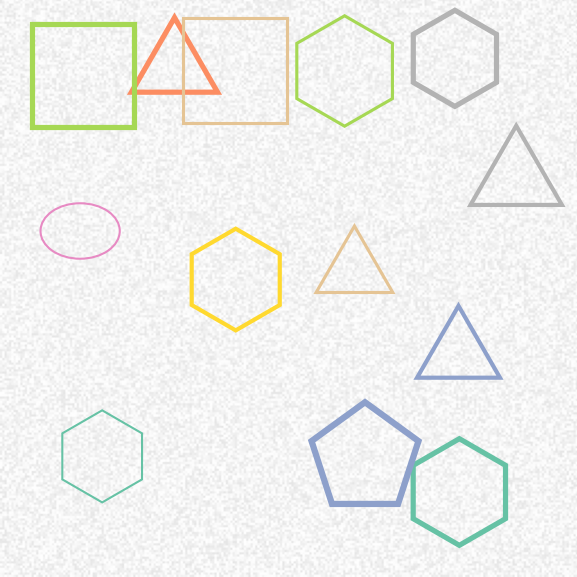[{"shape": "hexagon", "thickness": 2.5, "radius": 0.46, "center": [0.795, 0.147]}, {"shape": "hexagon", "thickness": 1, "radius": 0.4, "center": [0.177, 0.209]}, {"shape": "triangle", "thickness": 2.5, "radius": 0.43, "center": [0.302, 0.883]}, {"shape": "triangle", "thickness": 2, "radius": 0.41, "center": [0.794, 0.387]}, {"shape": "pentagon", "thickness": 3, "radius": 0.49, "center": [0.632, 0.205]}, {"shape": "oval", "thickness": 1, "radius": 0.34, "center": [0.139, 0.599]}, {"shape": "hexagon", "thickness": 1.5, "radius": 0.48, "center": [0.597, 0.876]}, {"shape": "square", "thickness": 2.5, "radius": 0.44, "center": [0.144, 0.868]}, {"shape": "hexagon", "thickness": 2, "radius": 0.44, "center": [0.408, 0.515]}, {"shape": "triangle", "thickness": 1.5, "radius": 0.38, "center": [0.614, 0.531]}, {"shape": "square", "thickness": 1.5, "radius": 0.45, "center": [0.406, 0.877]}, {"shape": "triangle", "thickness": 2, "radius": 0.46, "center": [0.894, 0.69]}, {"shape": "hexagon", "thickness": 2.5, "radius": 0.42, "center": [0.788, 0.898]}]